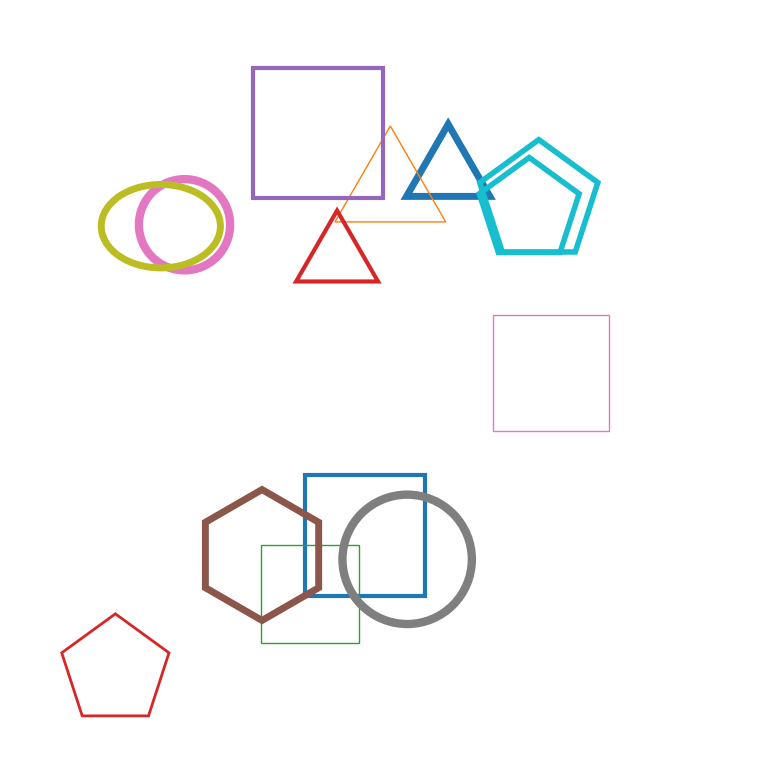[{"shape": "triangle", "thickness": 2.5, "radius": 0.31, "center": [0.582, 0.776]}, {"shape": "square", "thickness": 1.5, "radius": 0.39, "center": [0.474, 0.305]}, {"shape": "triangle", "thickness": 0.5, "radius": 0.42, "center": [0.507, 0.753]}, {"shape": "square", "thickness": 0.5, "radius": 0.32, "center": [0.403, 0.229]}, {"shape": "pentagon", "thickness": 1, "radius": 0.37, "center": [0.15, 0.13]}, {"shape": "triangle", "thickness": 1.5, "radius": 0.31, "center": [0.438, 0.665]}, {"shape": "square", "thickness": 1.5, "radius": 0.42, "center": [0.413, 0.827]}, {"shape": "hexagon", "thickness": 2.5, "radius": 0.42, "center": [0.34, 0.279]}, {"shape": "circle", "thickness": 3, "radius": 0.3, "center": [0.24, 0.708]}, {"shape": "square", "thickness": 0.5, "radius": 0.38, "center": [0.716, 0.516]}, {"shape": "circle", "thickness": 3, "radius": 0.42, "center": [0.529, 0.274]}, {"shape": "oval", "thickness": 2.5, "radius": 0.39, "center": [0.209, 0.706]}, {"shape": "pentagon", "thickness": 2, "radius": 0.34, "center": [0.687, 0.727]}, {"shape": "pentagon", "thickness": 2, "radius": 0.4, "center": [0.7, 0.738]}]